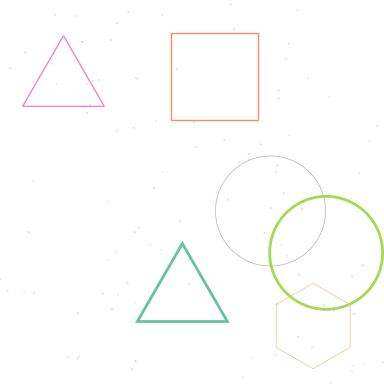[{"shape": "triangle", "thickness": 2, "radius": 0.67, "center": [0.474, 0.232]}, {"shape": "square", "thickness": 1, "radius": 0.56, "center": [0.557, 0.801]}, {"shape": "triangle", "thickness": 1, "radius": 0.61, "center": [0.165, 0.785]}, {"shape": "circle", "thickness": 2, "radius": 0.73, "center": [0.847, 0.343]}, {"shape": "hexagon", "thickness": 0.5, "radius": 0.56, "center": [0.813, 0.153]}, {"shape": "circle", "thickness": 0.5, "radius": 0.71, "center": [0.703, 0.452]}]